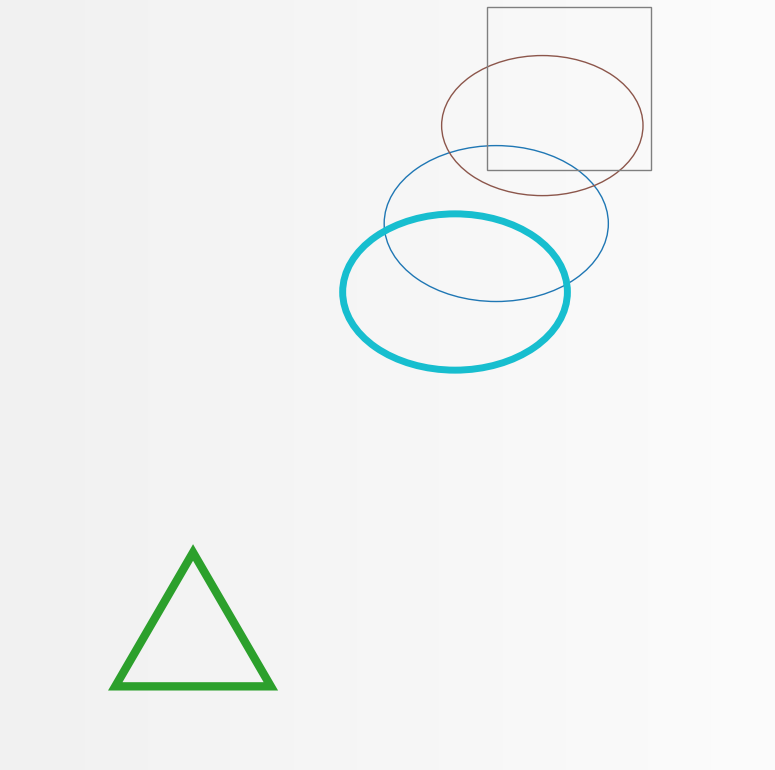[{"shape": "oval", "thickness": 0.5, "radius": 0.72, "center": [0.64, 0.71]}, {"shape": "triangle", "thickness": 3, "radius": 0.58, "center": [0.249, 0.167]}, {"shape": "oval", "thickness": 0.5, "radius": 0.65, "center": [0.7, 0.837]}, {"shape": "square", "thickness": 0.5, "radius": 0.53, "center": [0.735, 0.885]}, {"shape": "oval", "thickness": 2.5, "radius": 0.72, "center": [0.587, 0.621]}]